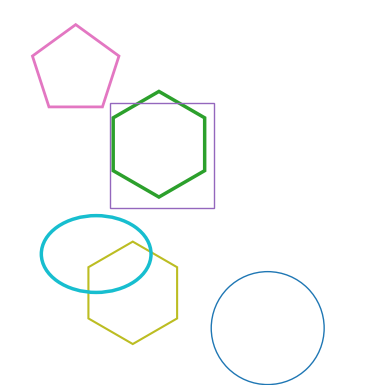[{"shape": "circle", "thickness": 1, "radius": 0.73, "center": [0.695, 0.148]}, {"shape": "hexagon", "thickness": 2.5, "radius": 0.69, "center": [0.413, 0.625]}, {"shape": "square", "thickness": 1, "radius": 0.68, "center": [0.421, 0.596]}, {"shape": "pentagon", "thickness": 2, "radius": 0.59, "center": [0.197, 0.818]}, {"shape": "hexagon", "thickness": 1.5, "radius": 0.67, "center": [0.345, 0.239]}, {"shape": "oval", "thickness": 2.5, "radius": 0.71, "center": [0.25, 0.34]}]